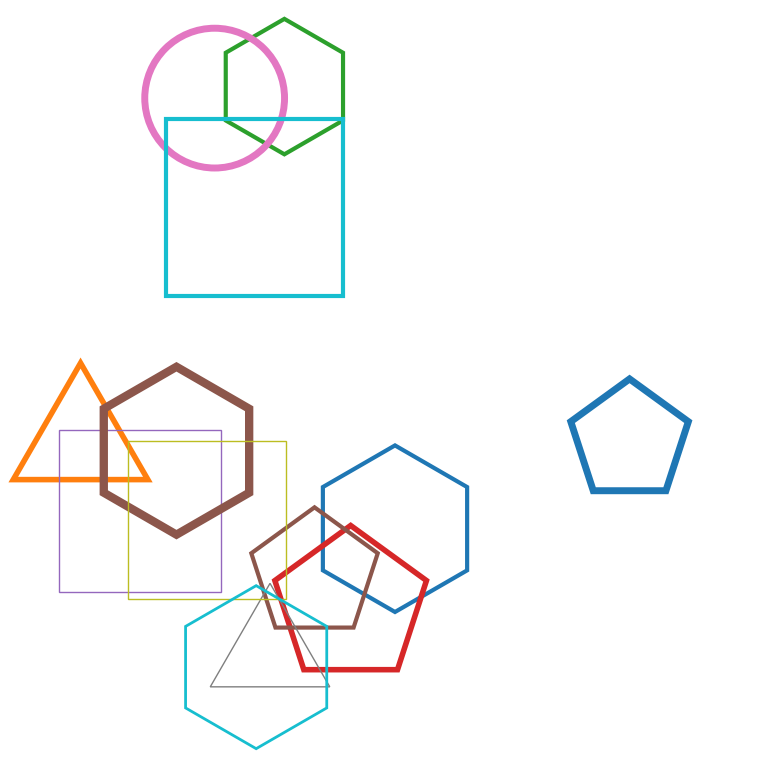[{"shape": "pentagon", "thickness": 2.5, "radius": 0.4, "center": [0.818, 0.428]}, {"shape": "hexagon", "thickness": 1.5, "radius": 0.54, "center": [0.513, 0.313]}, {"shape": "triangle", "thickness": 2, "radius": 0.5, "center": [0.105, 0.428]}, {"shape": "hexagon", "thickness": 1.5, "radius": 0.44, "center": [0.369, 0.888]}, {"shape": "pentagon", "thickness": 2, "radius": 0.52, "center": [0.455, 0.214]}, {"shape": "square", "thickness": 0.5, "radius": 0.53, "center": [0.182, 0.337]}, {"shape": "pentagon", "thickness": 1.5, "radius": 0.43, "center": [0.408, 0.255]}, {"shape": "hexagon", "thickness": 3, "radius": 0.55, "center": [0.229, 0.415]}, {"shape": "circle", "thickness": 2.5, "radius": 0.45, "center": [0.279, 0.873]}, {"shape": "triangle", "thickness": 0.5, "radius": 0.45, "center": [0.351, 0.153]}, {"shape": "square", "thickness": 0.5, "radius": 0.51, "center": [0.269, 0.324]}, {"shape": "square", "thickness": 1.5, "radius": 0.58, "center": [0.33, 0.731]}, {"shape": "hexagon", "thickness": 1, "radius": 0.53, "center": [0.333, 0.134]}]